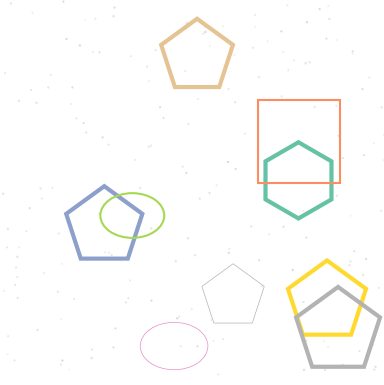[{"shape": "hexagon", "thickness": 3, "radius": 0.49, "center": [0.775, 0.532]}, {"shape": "square", "thickness": 1.5, "radius": 0.54, "center": [0.776, 0.632]}, {"shape": "pentagon", "thickness": 3, "radius": 0.52, "center": [0.271, 0.412]}, {"shape": "oval", "thickness": 0.5, "radius": 0.44, "center": [0.452, 0.101]}, {"shape": "oval", "thickness": 1.5, "radius": 0.41, "center": [0.344, 0.44]}, {"shape": "pentagon", "thickness": 3, "radius": 0.53, "center": [0.849, 0.217]}, {"shape": "pentagon", "thickness": 3, "radius": 0.49, "center": [0.512, 0.853]}, {"shape": "pentagon", "thickness": 0.5, "radius": 0.43, "center": [0.605, 0.23]}, {"shape": "pentagon", "thickness": 3, "radius": 0.57, "center": [0.878, 0.14]}]